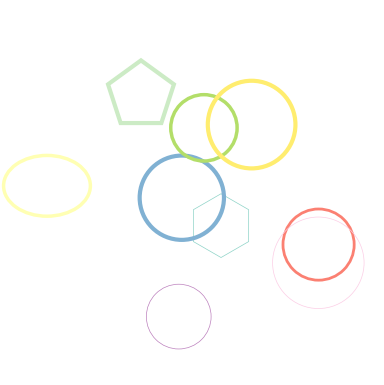[{"shape": "hexagon", "thickness": 0.5, "radius": 0.41, "center": [0.574, 0.414]}, {"shape": "oval", "thickness": 2.5, "radius": 0.56, "center": [0.122, 0.517]}, {"shape": "circle", "thickness": 2, "radius": 0.46, "center": [0.827, 0.365]}, {"shape": "circle", "thickness": 3, "radius": 0.55, "center": [0.472, 0.486]}, {"shape": "circle", "thickness": 2.5, "radius": 0.43, "center": [0.53, 0.668]}, {"shape": "circle", "thickness": 0.5, "radius": 0.59, "center": [0.827, 0.317]}, {"shape": "circle", "thickness": 0.5, "radius": 0.42, "center": [0.464, 0.178]}, {"shape": "pentagon", "thickness": 3, "radius": 0.45, "center": [0.366, 0.753]}, {"shape": "circle", "thickness": 3, "radius": 0.57, "center": [0.654, 0.676]}]